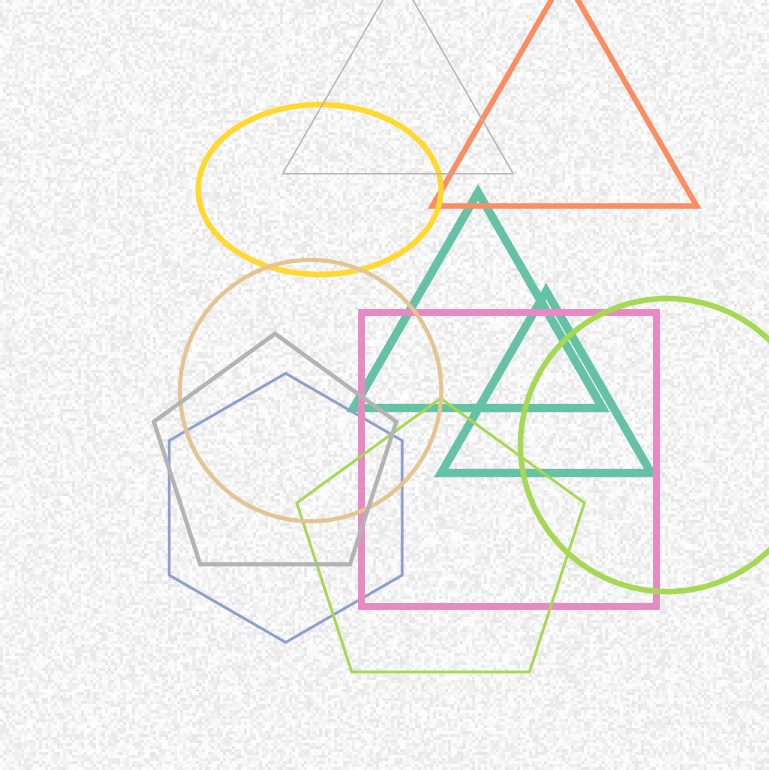[{"shape": "triangle", "thickness": 3, "radius": 0.79, "center": [0.709, 0.464]}, {"shape": "triangle", "thickness": 3, "radius": 0.93, "center": [0.621, 0.563]}, {"shape": "triangle", "thickness": 2, "radius": 0.99, "center": [0.733, 0.832]}, {"shape": "hexagon", "thickness": 1, "radius": 0.87, "center": [0.371, 0.34]}, {"shape": "square", "thickness": 2.5, "radius": 0.96, "center": [0.66, 0.404]}, {"shape": "circle", "thickness": 2, "radius": 0.95, "center": [0.866, 0.422]}, {"shape": "pentagon", "thickness": 1, "radius": 0.98, "center": [0.572, 0.286]}, {"shape": "oval", "thickness": 2, "radius": 0.79, "center": [0.415, 0.754]}, {"shape": "circle", "thickness": 1.5, "radius": 0.85, "center": [0.403, 0.493]}, {"shape": "triangle", "thickness": 0.5, "radius": 0.87, "center": [0.517, 0.861]}, {"shape": "pentagon", "thickness": 1.5, "radius": 0.83, "center": [0.357, 0.401]}]